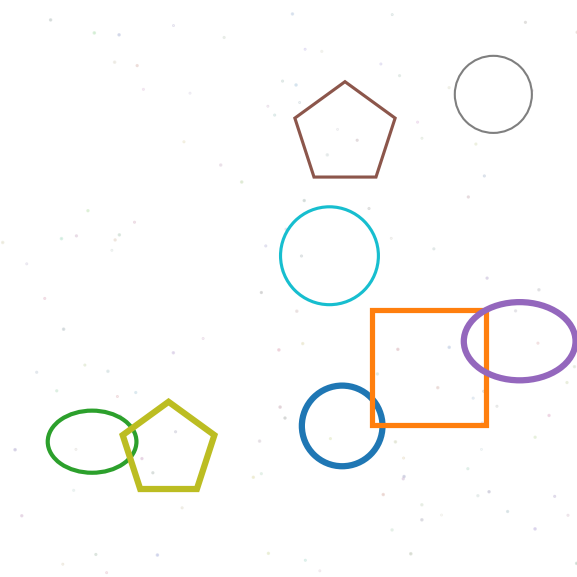[{"shape": "circle", "thickness": 3, "radius": 0.35, "center": [0.593, 0.262]}, {"shape": "square", "thickness": 2.5, "radius": 0.5, "center": [0.743, 0.363]}, {"shape": "oval", "thickness": 2, "radius": 0.38, "center": [0.159, 0.234]}, {"shape": "oval", "thickness": 3, "radius": 0.48, "center": [0.9, 0.408]}, {"shape": "pentagon", "thickness": 1.5, "radius": 0.46, "center": [0.597, 0.766]}, {"shape": "circle", "thickness": 1, "radius": 0.33, "center": [0.854, 0.836]}, {"shape": "pentagon", "thickness": 3, "radius": 0.42, "center": [0.292, 0.22]}, {"shape": "circle", "thickness": 1.5, "radius": 0.42, "center": [0.571, 0.556]}]